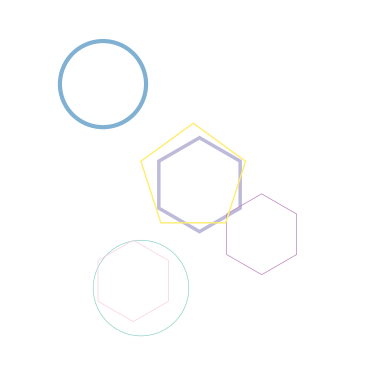[{"shape": "circle", "thickness": 0.5, "radius": 0.62, "center": [0.366, 0.252]}, {"shape": "hexagon", "thickness": 2.5, "radius": 0.61, "center": [0.518, 0.52]}, {"shape": "circle", "thickness": 3, "radius": 0.56, "center": [0.268, 0.782]}, {"shape": "hexagon", "thickness": 0.5, "radius": 0.53, "center": [0.346, 0.27]}, {"shape": "hexagon", "thickness": 0.5, "radius": 0.53, "center": [0.68, 0.391]}, {"shape": "pentagon", "thickness": 1, "radius": 0.71, "center": [0.502, 0.537]}]